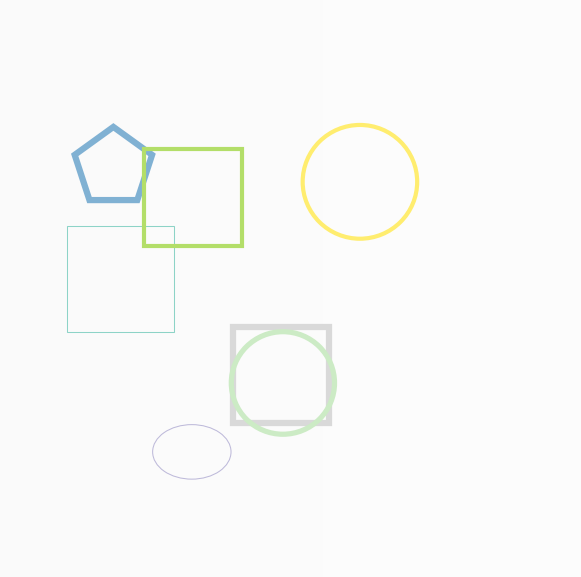[{"shape": "square", "thickness": 0.5, "radius": 0.46, "center": [0.207, 0.515]}, {"shape": "oval", "thickness": 0.5, "radius": 0.34, "center": [0.33, 0.217]}, {"shape": "pentagon", "thickness": 3, "radius": 0.35, "center": [0.195, 0.709]}, {"shape": "square", "thickness": 2, "radius": 0.42, "center": [0.332, 0.657]}, {"shape": "square", "thickness": 3, "radius": 0.41, "center": [0.484, 0.349]}, {"shape": "circle", "thickness": 2.5, "radius": 0.44, "center": [0.487, 0.336]}, {"shape": "circle", "thickness": 2, "radius": 0.49, "center": [0.619, 0.684]}]